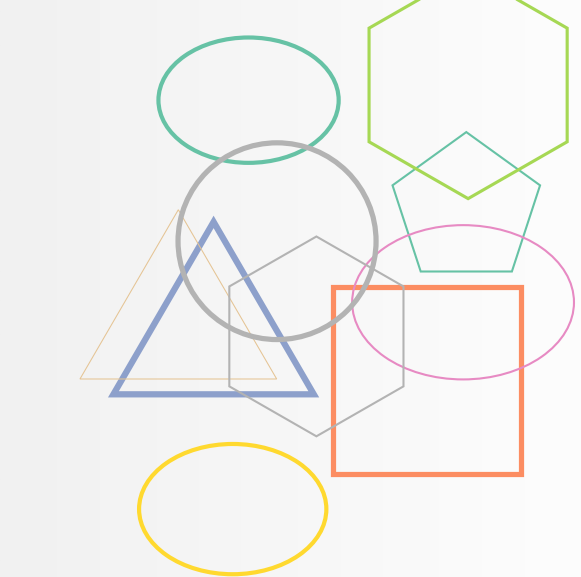[{"shape": "pentagon", "thickness": 1, "radius": 0.67, "center": [0.802, 0.637]}, {"shape": "oval", "thickness": 2, "radius": 0.78, "center": [0.428, 0.826]}, {"shape": "square", "thickness": 2.5, "radius": 0.81, "center": [0.735, 0.34]}, {"shape": "triangle", "thickness": 3, "radius": 1.0, "center": [0.367, 0.416]}, {"shape": "oval", "thickness": 1, "radius": 0.95, "center": [0.797, 0.476]}, {"shape": "hexagon", "thickness": 1.5, "radius": 0.98, "center": [0.805, 0.852]}, {"shape": "oval", "thickness": 2, "radius": 0.81, "center": [0.4, 0.118]}, {"shape": "triangle", "thickness": 0.5, "radius": 0.98, "center": [0.307, 0.441]}, {"shape": "hexagon", "thickness": 1, "radius": 0.86, "center": [0.544, 0.417]}, {"shape": "circle", "thickness": 2.5, "radius": 0.85, "center": [0.477, 0.581]}]